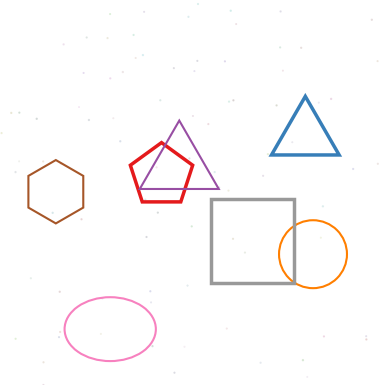[{"shape": "pentagon", "thickness": 2.5, "radius": 0.43, "center": [0.42, 0.544]}, {"shape": "triangle", "thickness": 2.5, "radius": 0.51, "center": [0.793, 0.648]}, {"shape": "triangle", "thickness": 1.5, "radius": 0.59, "center": [0.466, 0.568]}, {"shape": "circle", "thickness": 1.5, "radius": 0.44, "center": [0.813, 0.34]}, {"shape": "hexagon", "thickness": 1.5, "radius": 0.41, "center": [0.145, 0.502]}, {"shape": "oval", "thickness": 1.5, "radius": 0.59, "center": [0.286, 0.145]}, {"shape": "square", "thickness": 2.5, "radius": 0.54, "center": [0.656, 0.375]}]